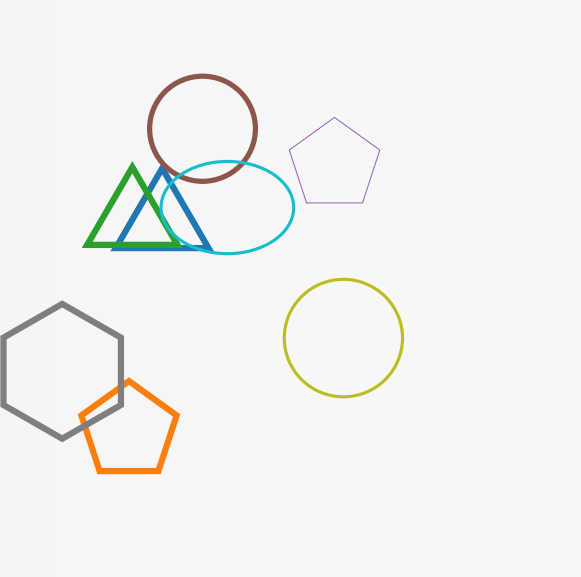[{"shape": "triangle", "thickness": 3, "radius": 0.46, "center": [0.279, 0.616]}, {"shape": "pentagon", "thickness": 3, "radius": 0.43, "center": [0.222, 0.253]}, {"shape": "triangle", "thickness": 3, "radius": 0.45, "center": [0.228, 0.62]}, {"shape": "pentagon", "thickness": 0.5, "radius": 0.41, "center": [0.576, 0.714]}, {"shape": "circle", "thickness": 2.5, "radius": 0.46, "center": [0.348, 0.776]}, {"shape": "hexagon", "thickness": 3, "radius": 0.58, "center": [0.107, 0.356]}, {"shape": "circle", "thickness": 1.5, "radius": 0.51, "center": [0.591, 0.414]}, {"shape": "oval", "thickness": 1.5, "radius": 0.57, "center": [0.391, 0.64]}]